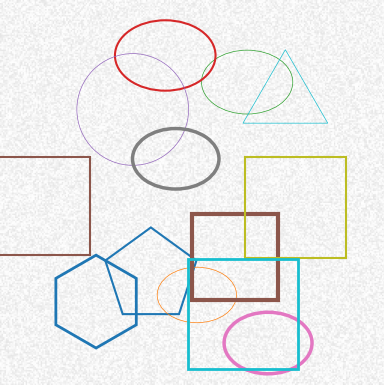[{"shape": "hexagon", "thickness": 2, "radius": 0.6, "center": [0.25, 0.217]}, {"shape": "pentagon", "thickness": 1.5, "radius": 0.62, "center": [0.392, 0.285]}, {"shape": "oval", "thickness": 0.5, "radius": 0.51, "center": [0.511, 0.234]}, {"shape": "oval", "thickness": 0.5, "radius": 0.59, "center": [0.642, 0.787]}, {"shape": "oval", "thickness": 1.5, "radius": 0.65, "center": [0.429, 0.856]}, {"shape": "circle", "thickness": 0.5, "radius": 0.73, "center": [0.345, 0.716]}, {"shape": "square", "thickness": 1.5, "radius": 0.64, "center": [0.107, 0.464]}, {"shape": "square", "thickness": 3, "radius": 0.56, "center": [0.611, 0.332]}, {"shape": "oval", "thickness": 2.5, "radius": 0.57, "center": [0.696, 0.109]}, {"shape": "oval", "thickness": 2.5, "radius": 0.56, "center": [0.456, 0.588]}, {"shape": "square", "thickness": 1.5, "radius": 0.65, "center": [0.768, 0.461]}, {"shape": "square", "thickness": 2, "radius": 0.72, "center": [0.631, 0.185]}, {"shape": "triangle", "thickness": 0.5, "radius": 0.64, "center": [0.741, 0.744]}]